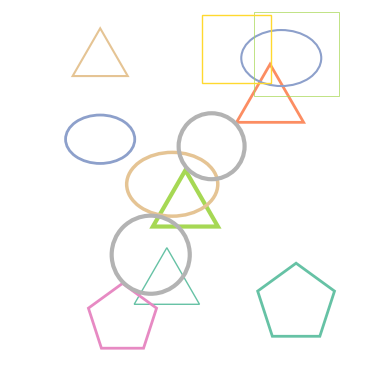[{"shape": "triangle", "thickness": 1, "radius": 0.49, "center": [0.433, 0.259]}, {"shape": "pentagon", "thickness": 2, "radius": 0.52, "center": [0.769, 0.211]}, {"shape": "triangle", "thickness": 2, "radius": 0.5, "center": [0.701, 0.733]}, {"shape": "oval", "thickness": 1.5, "radius": 0.52, "center": [0.731, 0.849]}, {"shape": "oval", "thickness": 2, "radius": 0.45, "center": [0.26, 0.638]}, {"shape": "pentagon", "thickness": 2, "radius": 0.47, "center": [0.318, 0.171]}, {"shape": "square", "thickness": 0.5, "radius": 0.55, "center": [0.77, 0.86]}, {"shape": "triangle", "thickness": 3, "radius": 0.49, "center": [0.482, 0.46]}, {"shape": "square", "thickness": 1, "radius": 0.44, "center": [0.615, 0.873]}, {"shape": "triangle", "thickness": 1.5, "radius": 0.41, "center": [0.26, 0.844]}, {"shape": "oval", "thickness": 2.5, "radius": 0.59, "center": [0.447, 0.521]}, {"shape": "circle", "thickness": 3, "radius": 0.43, "center": [0.55, 0.62]}, {"shape": "circle", "thickness": 3, "radius": 0.51, "center": [0.391, 0.338]}]